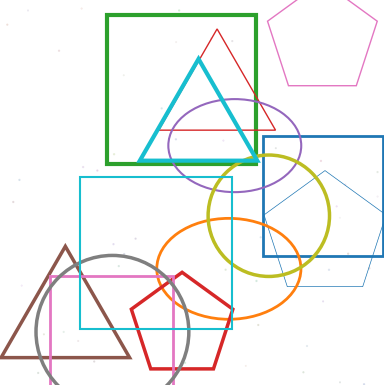[{"shape": "square", "thickness": 2, "radius": 0.78, "center": [0.839, 0.49]}, {"shape": "pentagon", "thickness": 0.5, "radius": 0.83, "center": [0.844, 0.39]}, {"shape": "oval", "thickness": 2, "radius": 0.94, "center": [0.594, 0.302]}, {"shape": "square", "thickness": 3, "radius": 0.97, "center": [0.473, 0.767]}, {"shape": "triangle", "thickness": 1, "radius": 0.88, "center": [0.564, 0.75]}, {"shape": "pentagon", "thickness": 2.5, "radius": 0.69, "center": [0.473, 0.154]}, {"shape": "oval", "thickness": 1.5, "radius": 0.86, "center": [0.61, 0.622]}, {"shape": "triangle", "thickness": 2.5, "radius": 0.96, "center": [0.17, 0.167]}, {"shape": "pentagon", "thickness": 1, "radius": 0.75, "center": [0.837, 0.899]}, {"shape": "square", "thickness": 2, "radius": 0.8, "center": [0.29, 0.123]}, {"shape": "circle", "thickness": 2.5, "radius": 0.99, "center": [0.292, 0.138]}, {"shape": "circle", "thickness": 2.5, "radius": 0.79, "center": [0.698, 0.44]}, {"shape": "triangle", "thickness": 3, "radius": 0.88, "center": [0.516, 0.671]}, {"shape": "square", "thickness": 1.5, "radius": 0.98, "center": [0.406, 0.343]}]